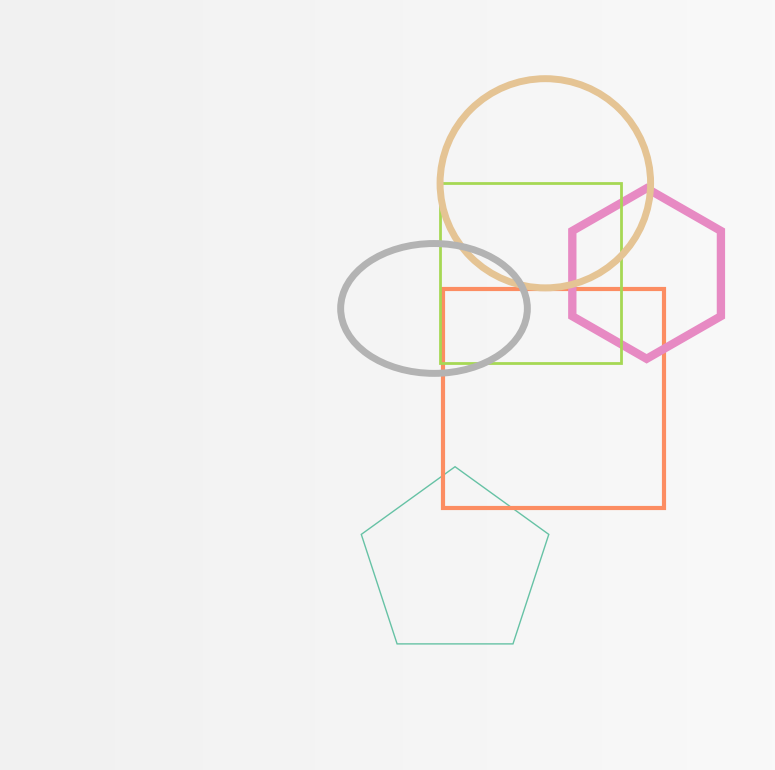[{"shape": "pentagon", "thickness": 0.5, "radius": 0.64, "center": [0.587, 0.267]}, {"shape": "square", "thickness": 1.5, "radius": 0.71, "center": [0.714, 0.483]}, {"shape": "hexagon", "thickness": 3, "radius": 0.55, "center": [0.834, 0.645]}, {"shape": "square", "thickness": 1, "radius": 0.58, "center": [0.685, 0.645]}, {"shape": "circle", "thickness": 2.5, "radius": 0.68, "center": [0.704, 0.762]}, {"shape": "oval", "thickness": 2.5, "radius": 0.6, "center": [0.56, 0.599]}]